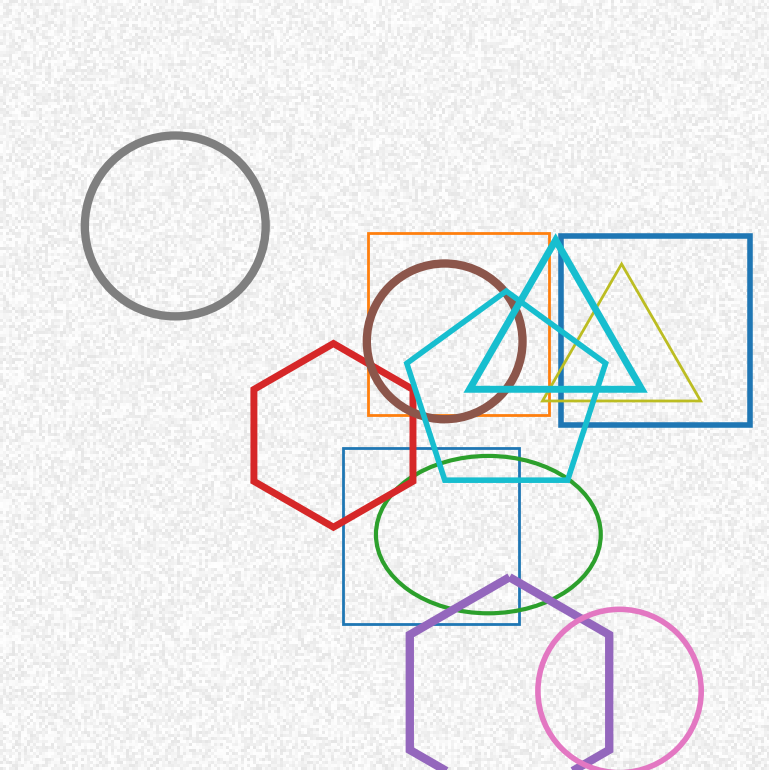[{"shape": "square", "thickness": 2, "radius": 0.61, "center": [0.851, 0.57]}, {"shape": "square", "thickness": 1, "radius": 0.57, "center": [0.559, 0.304]}, {"shape": "square", "thickness": 1, "radius": 0.59, "center": [0.595, 0.579]}, {"shape": "oval", "thickness": 1.5, "radius": 0.73, "center": [0.634, 0.306]}, {"shape": "hexagon", "thickness": 2.5, "radius": 0.6, "center": [0.433, 0.435]}, {"shape": "hexagon", "thickness": 3, "radius": 0.75, "center": [0.662, 0.101]}, {"shape": "circle", "thickness": 3, "radius": 0.51, "center": [0.578, 0.557]}, {"shape": "circle", "thickness": 2, "radius": 0.53, "center": [0.805, 0.103]}, {"shape": "circle", "thickness": 3, "radius": 0.59, "center": [0.228, 0.707]}, {"shape": "triangle", "thickness": 1, "radius": 0.59, "center": [0.807, 0.539]}, {"shape": "triangle", "thickness": 2.5, "radius": 0.65, "center": [0.722, 0.559]}, {"shape": "pentagon", "thickness": 2, "radius": 0.68, "center": [0.657, 0.486]}]